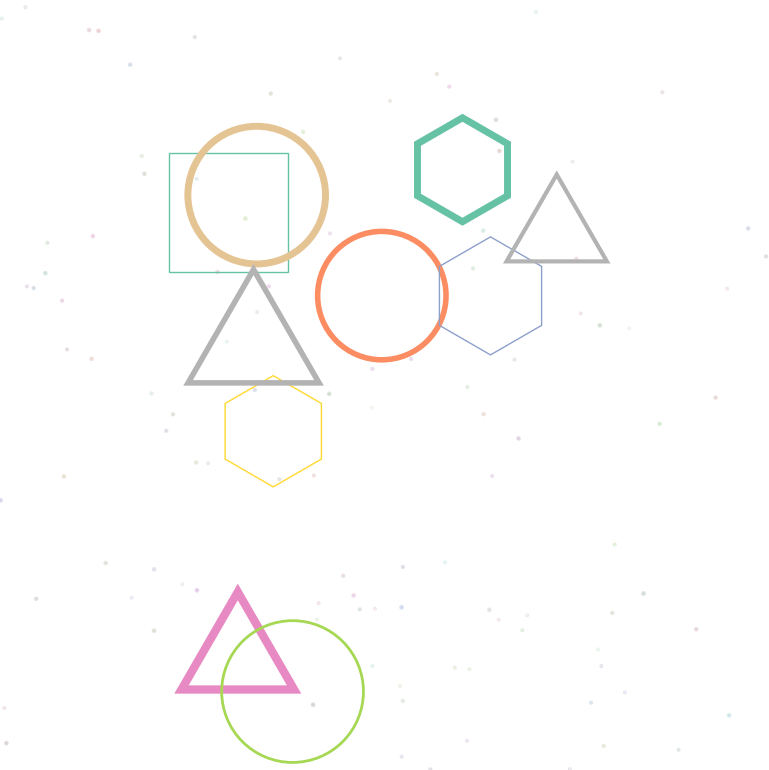[{"shape": "hexagon", "thickness": 2.5, "radius": 0.34, "center": [0.601, 0.78]}, {"shape": "square", "thickness": 0.5, "radius": 0.39, "center": [0.297, 0.724]}, {"shape": "circle", "thickness": 2, "radius": 0.42, "center": [0.496, 0.616]}, {"shape": "hexagon", "thickness": 0.5, "radius": 0.38, "center": [0.637, 0.616]}, {"shape": "triangle", "thickness": 3, "radius": 0.42, "center": [0.309, 0.147]}, {"shape": "circle", "thickness": 1, "radius": 0.46, "center": [0.38, 0.102]}, {"shape": "hexagon", "thickness": 0.5, "radius": 0.36, "center": [0.355, 0.44]}, {"shape": "circle", "thickness": 2.5, "radius": 0.45, "center": [0.333, 0.747]}, {"shape": "triangle", "thickness": 2, "radius": 0.49, "center": [0.329, 0.552]}, {"shape": "triangle", "thickness": 1.5, "radius": 0.38, "center": [0.723, 0.698]}]